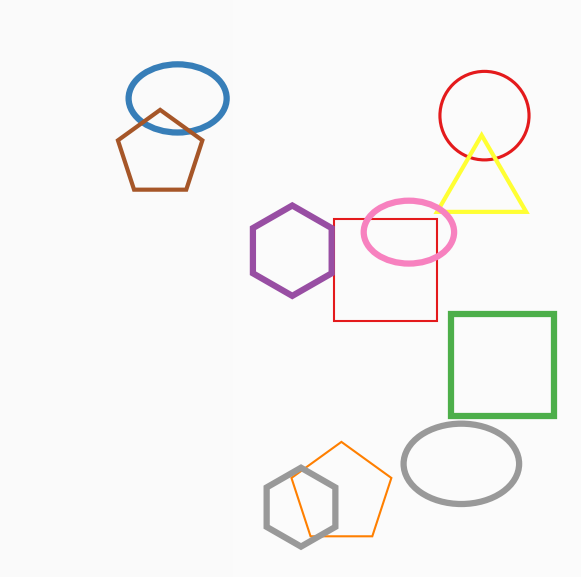[{"shape": "square", "thickness": 1, "radius": 0.44, "center": [0.664, 0.531]}, {"shape": "circle", "thickness": 1.5, "radius": 0.38, "center": [0.834, 0.799]}, {"shape": "oval", "thickness": 3, "radius": 0.42, "center": [0.306, 0.829]}, {"shape": "square", "thickness": 3, "radius": 0.44, "center": [0.864, 0.368]}, {"shape": "hexagon", "thickness": 3, "radius": 0.39, "center": [0.503, 0.565]}, {"shape": "pentagon", "thickness": 1, "radius": 0.45, "center": [0.587, 0.144]}, {"shape": "triangle", "thickness": 2, "radius": 0.44, "center": [0.829, 0.677]}, {"shape": "pentagon", "thickness": 2, "radius": 0.38, "center": [0.276, 0.732]}, {"shape": "oval", "thickness": 3, "radius": 0.39, "center": [0.703, 0.597]}, {"shape": "hexagon", "thickness": 3, "radius": 0.34, "center": [0.518, 0.121]}, {"shape": "oval", "thickness": 3, "radius": 0.5, "center": [0.794, 0.196]}]